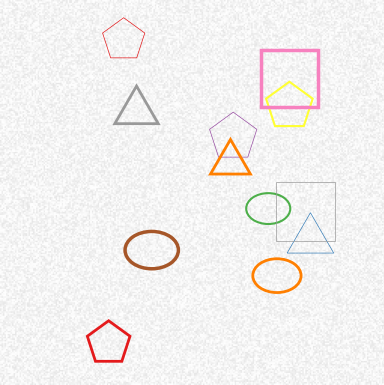[{"shape": "pentagon", "thickness": 0.5, "radius": 0.29, "center": [0.321, 0.896]}, {"shape": "pentagon", "thickness": 2, "radius": 0.29, "center": [0.282, 0.109]}, {"shape": "triangle", "thickness": 0.5, "radius": 0.35, "center": [0.806, 0.378]}, {"shape": "oval", "thickness": 1.5, "radius": 0.29, "center": [0.697, 0.458]}, {"shape": "pentagon", "thickness": 0.5, "radius": 0.32, "center": [0.606, 0.644]}, {"shape": "oval", "thickness": 2, "radius": 0.31, "center": [0.719, 0.284]}, {"shape": "triangle", "thickness": 2, "radius": 0.3, "center": [0.599, 0.578]}, {"shape": "pentagon", "thickness": 1.5, "radius": 0.32, "center": [0.752, 0.724]}, {"shape": "oval", "thickness": 2.5, "radius": 0.35, "center": [0.394, 0.35]}, {"shape": "square", "thickness": 2.5, "radius": 0.37, "center": [0.752, 0.796]}, {"shape": "triangle", "thickness": 2, "radius": 0.33, "center": [0.355, 0.711]}, {"shape": "square", "thickness": 0.5, "radius": 0.39, "center": [0.794, 0.451]}]